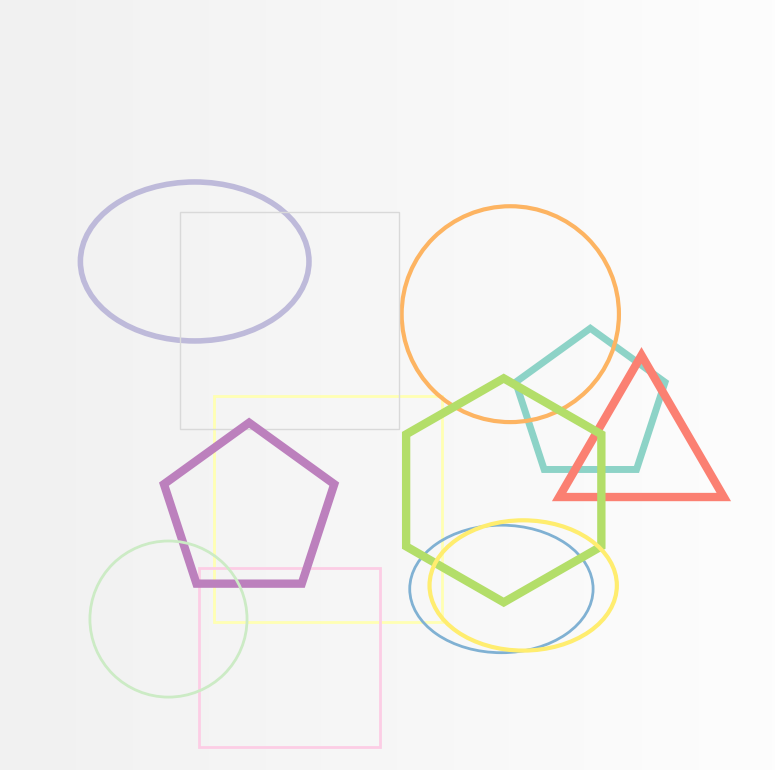[{"shape": "pentagon", "thickness": 2.5, "radius": 0.51, "center": [0.762, 0.472]}, {"shape": "square", "thickness": 1, "radius": 0.74, "center": [0.423, 0.339]}, {"shape": "oval", "thickness": 2, "radius": 0.74, "center": [0.251, 0.66]}, {"shape": "triangle", "thickness": 3, "radius": 0.61, "center": [0.828, 0.416]}, {"shape": "oval", "thickness": 1, "radius": 0.59, "center": [0.647, 0.235]}, {"shape": "circle", "thickness": 1.5, "radius": 0.7, "center": [0.658, 0.592]}, {"shape": "hexagon", "thickness": 3, "radius": 0.73, "center": [0.65, 0.363]}, {"shape": "square", "thickness": 1, "radius": 0.58, "center": [0.374, 0.146]}, {"shape": "square", "thickness": 0.5, "radius": 0.71, "center": [0.374, 0.584]}, {"shape": "pentagon", "thickness": 3, "radius": 0.58, "center": [0.321, 0.335]}, {"shape": "circle", "thickness": 1, "radius": 0.51, "center": [0.217, 0.196]}, {"shape": "oval", "thickness": 1.5, "radius": 0.6, "center": [0.675, 0.24]}]